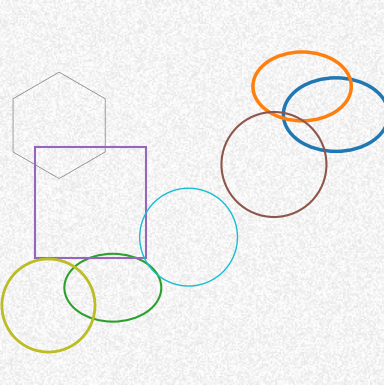[{"shape": "oval", "thickness": 2.5, "radius": 0.68, "center": [0.873, 0.702]}, {"shape": "oval", "thickness": 2.5, "radius": 0.64, "center": [0.785, 0.776]}, {"shape": "oval", "thickness": 1.5, "radius": 0.63, "center": [0.293, 0.253]}, {"shape": "square", "thickness": 1.5, "radius": 0.72, "center": [0.235, 0.474]}, {"shape": "circle", "thickness": 1.5, "radius": 0.68, "center": [0.712, 0.573]}, {"shape": "hexagon", "thickness": 0.5, "radius": 0.69, "center": [0.154, 0.674]}, {"shape": "circle", "thickness": 2, "radius": 0.6, "center": [0.126, 0.206]}, {"shape": "circle", "thickness": 1, "radius": 0.64, "center": [0.49, 0.384]}]